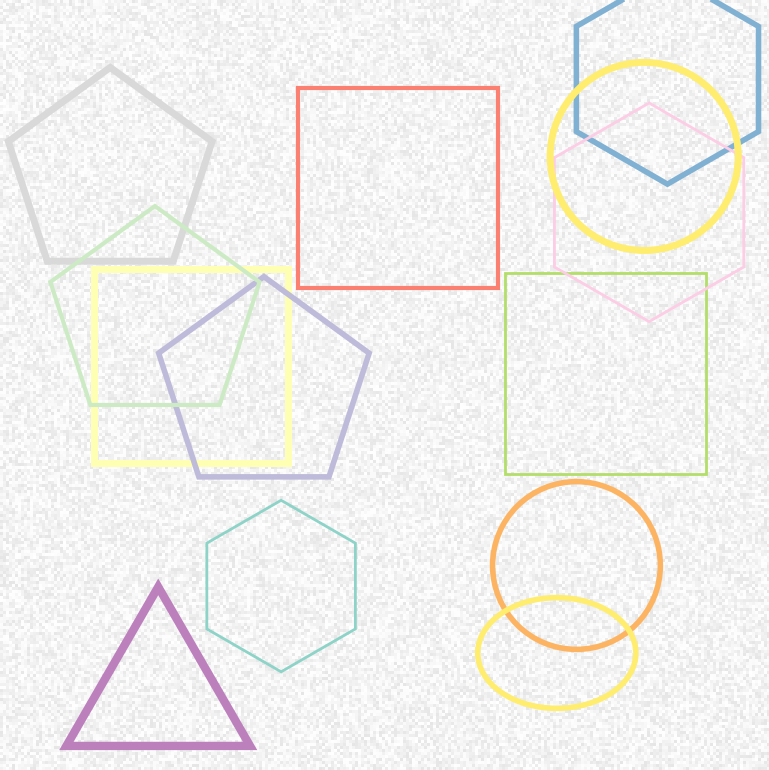[{"shape": "hexagon", "thickness": 1, "radius": 0.56, "center": [0.365, 0.239]}, {"shape": "square", "thickness": 2.5, "radius": 0.63, "center": [0.248, 0.525]}, {"shape": "pentagon", "thickness": 2, "radius": 0.72, "center": [0.343, 0.497]}, {"shape": "square", "thickness": 1.5, "radius": 0.65, "center": [0.517, 0.756]}, {"shape": "hexagon", "thickness": 2, "radius": 0.68, "center": [0.867, 0.897]}, {"shape": "circle", "thickness": 2, "radius": 0.54, "center": [0.749, 0.266]}, {"shape": "square", "thickness": 1, "radius": 0.65, "center": [0.787, 0.515]}, {"shape": "hexagon", "thickness": 1, "radius": 0.71, "center": [0.843, 0.724]}, {"shape": "pentagon", "thickness": 2.5, "radius": 0.7, "center": [0.143, 0.773]}, {"shape": "triangle", "thickness": 3, "radius": 0.69, "center": [0.205, 0.1]}, {"shape": "pentagon", "thickness": 1.5, "radius": 0.71, "center": [0.201, 0.59]}, {"shape": "circle", "thickness": 2.5, "radius": 0.61, "center": [0.837, 0.797]}, {"shape": "oval", "thickness": 2, "radius": 0.51, "center": [0.723, 0.152]}]